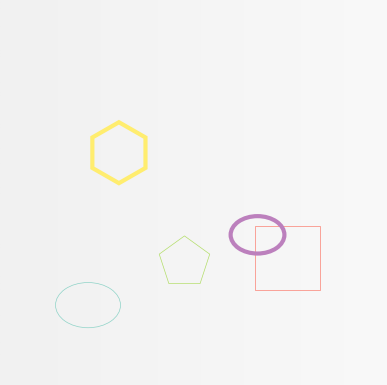[{"shape": "oval", "thickness": 0.5, "radius": 0.42, "center": [0.227, 0.207]}, {"shape": "square", "thickness": 0.5, "radius": 0.42, "center": [0.741, 0.33]}, {"shape": "pentagon", "thickness": 0.5, "radius": 0.34, "center": [0.476, 0.319]}, {"shape": "oval", "thickness": 3, "radius": 0.35, "center": [0.665, 0.39]}, {"shape": "hexagon", "thickness": 3, "radius": 0.4, "center": [0.307, 0.603]}]